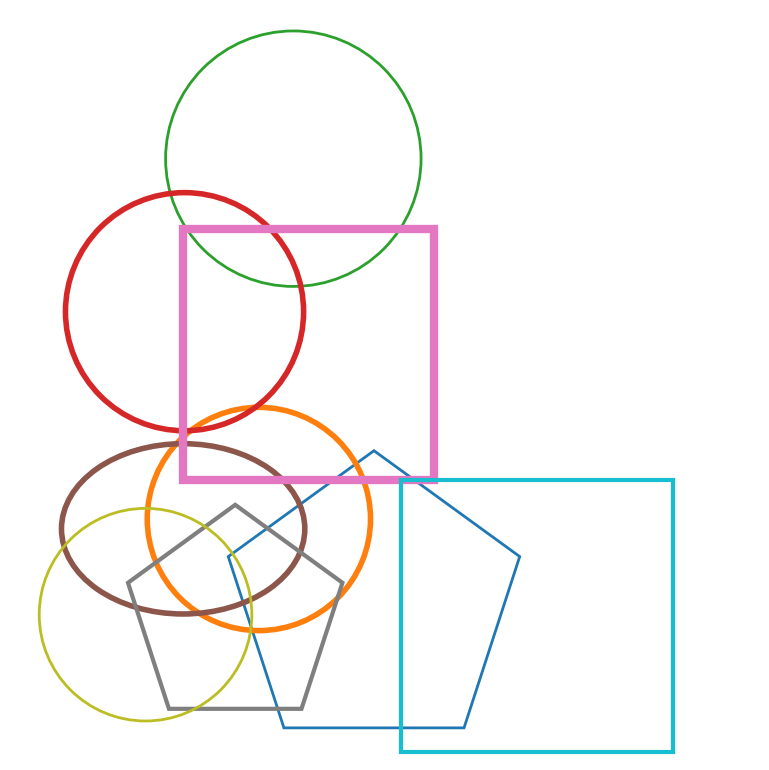[{"shape": "pentagon", "thickness": 1, "radius": 0.99, "center": [0.486, 0.216]}, {"shape": "circle", "thickness": 2, "radius": 0.72, "center": [0.336, 0.326]}, {"shape": "circle", "thickness": 1, "radius": 0.83, "center": [0.381, 0.794]}, {"shape": "circle", "thickness": 2, "radius": 0.77, "center": [0.24, 0.595]}, {"shape": "oval", "thickness": 2, "radius": 0.79, "center": [0.238, 0.313]}, {"shape": "square", "thickness": 3, "radius": 0.81, "center": [0.401, 0.54]}, {"shape": "pentagon", "thickness": 1.5, "radius": 0.73, "center": [0.305, 0.198]}, {"shape": "circle", "thickness": 1, "radius": 0.69, "center": [0.189, 0.202]}, {"shape": "square", "thickness": 1.5, "radius": 0.88, "center": [0.698, 0.2]}]